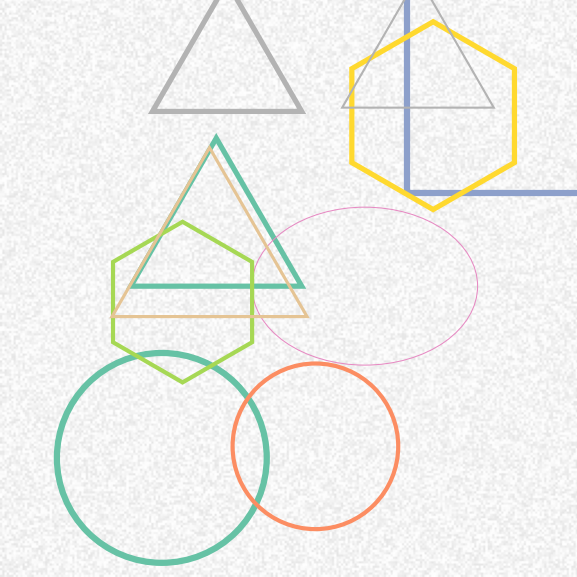[{"shape": "circle", "thickness": 3, "radius": 0.91, "center": [0.28, 0.206]}, {"shape": "triangle", "thickness": 2.5, "radius": 0.85, "center": [0.374, 0.589]}, {"shape": "circle", "thickness": 2, "radius": 0.72, "center": [0.546, 0.226]}, {"shape": "square", "thickness": 3, "radius": 0.96, "center": [0.897, 0.857]}, {"shape": "oval", "thickness": 0.5, "radius": 0.98, "center": [0.632, 0.504]}, {"shape": "hexagon", "thickness": 2, "radius": 0.7, "center": [0.316, 0.476]}, {"shape": "hexagon", "thickness": 2.5, "radius": 0.81, "center": [0.75, 0.799]}, {"shape": "triangle", "thickness": 1.5, "radius": 0.97, "center": [0.363, 0.548]}, {"shape": "triangle", "thickness": 2.5, "radius": 0.75, "center": [0.393, 0.881]}, {"shape": "triangle", "thickness": 1, "radius": 0.76, "center": [0.724, 0.889]}]